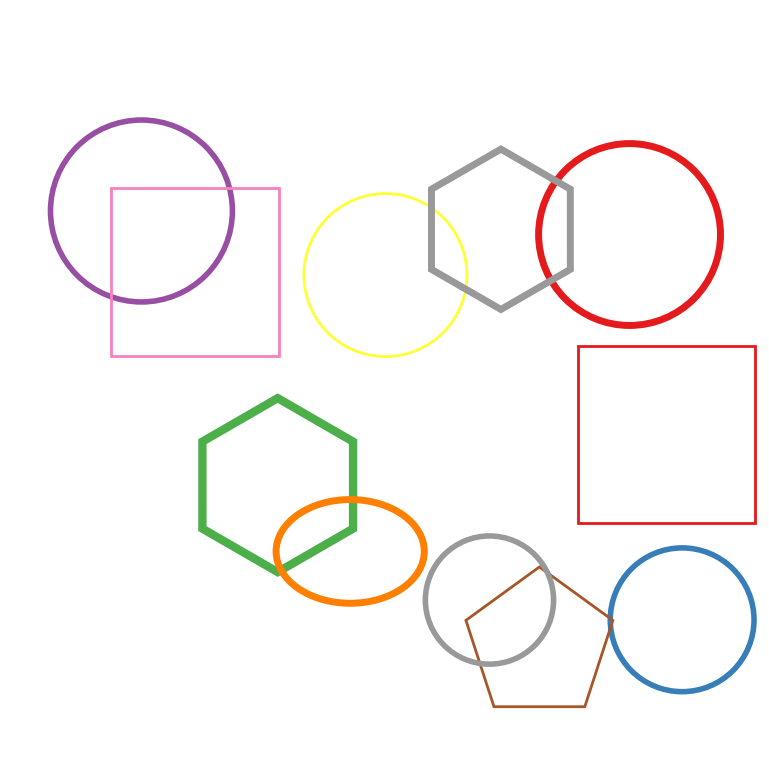[{"shape": "circle", "thickness": 2.5, "radius": 0.59, "center": [0.818, 0.695]}, {"shape": "square", "thickness": 1, "radius": 0.57, "center": [0.866, 0.436]}, {"shape": "circle", "thickness": 2, "radius": 0.47, "center": [0.886, 0.195]}, {"shape": "hexagon", "thickness": 3, "radius": 0.56, "center": [0.361, 0.37]}, {"shape": "circle", "thickness": 2, "radius": 0.59, "center": [0.184, 0.726]}, {"shape": "oval", "thickness": 2.5, "radius": 0.48, "center": [0.455, 0.284]}, {"shape": "circle", "thickness": 1, "radius": 0.53, "center": [0.501, 0.643]}, {"shape": "pentagon", "thickness": 1, "radius": 0.5, "center": [0.701, 0.163]}, {"shape": "square", "thickness": 1, "radius": 0.54, "center": [0.253, 0.647]}, {"shape": "hexagon", "thickness": 2.5, "radius": 0.52, "center": [0.651, 0.702]}, {"shape": "circle", "thickness": 2, "radius": 0.42, "center": [0.636, 0.221]}]